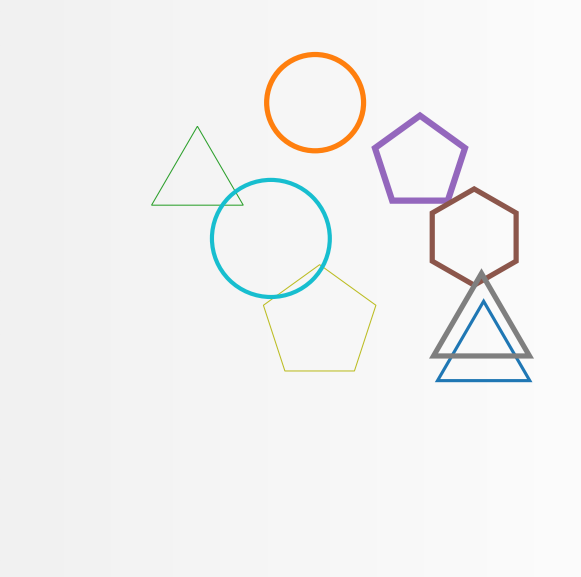[{"shape": "triangle", "thickness": 1.5, "radius": 0.46, "center": [0.832, 0.386]}, {"shape": "circle", "thickness": 2.5, "radius": 0.42, "center": [0.542, 0.821]}, {"shape": "triangle", "thickness": 0.5, "radius": 0.46, "center": [0.34, 0.689]}, {"shape": "pentagon", "thickness": 3, "radius": 0.41, "center": [0.723, 0.718]}, {"shape": "hexagon", "thickness": 2.5, "radius": 0.42, "center": [0.816, 0.589]}, {"shape": "triangle", "thickness": 2.5, "radius": 0.48, "center": [0.828, 0.43]}, {"shape": "pentagon", "thickness": 0.5, "radius": 0.51, "center": [0.55, 0.439]}, {"shape": "circle", "thickness": 2, "radius": 0.51, "center": [0.466, 0.586]}]